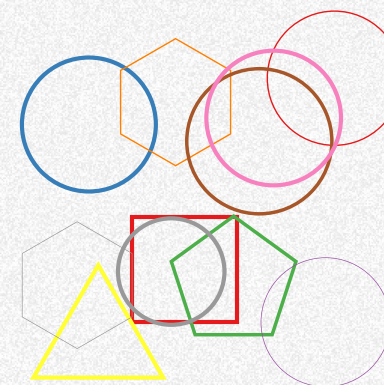[{"shape": "square", "thickness": 3, "radius": 0.68, "center": [0.479, 0.3]}, {"shape": "circle", "thickness": 1, "radius": 0.87, "center": [0.869, 0.797]}, {"shape": "circle", "thickness": 3, "radius": 0.87, "center": [0.231, 0.677]}, {"shape": "pentagon", "thickness": 2.5, "radius": 0.85, "center": [0.607, 0.268]}, {"shape": "circle", "thickness": 0.5, "radius": 0.84, "center": [0.846, 0.163]}, {"shape": "hexagon", "thickness": 1, "radius": 0.82, "center": [0.456, 0.735]}, {"shape": "triangle", "thickness": 3, "radius": 0.97, "center": [0.255, 0.117]}, {"shape": "circle", "thickness": 2.5, "radius": 0.94, "center": [0.674, 0.633]}, {"shape": "circle", "thickness": 3, "radius": 0.87, "center": [0.711, 0.693]}, {"shape": "circle", "thickness": 3, "radius": 0.69, "center": [0.445, 0.295]}, {"shape": "hexagon", "thickness": 0.5, "radius": 0.82, "center": [0.2, 0.259]}]